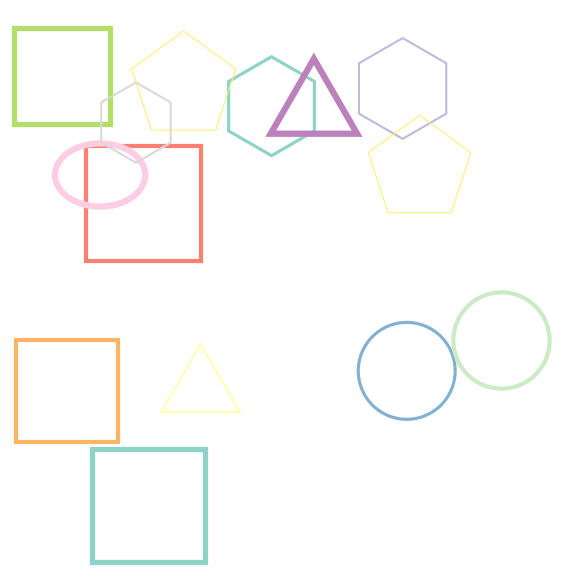[{"shape": "hexagon", "thickness": 1.5, "radius": 0.43, "center": [0.47, 0.815]}, {"shape": "square", "thickness": 2.5, "radius": 0.49, "center": [0.258, 0.124]}, {"shape": "triangle", "thickness": 1, "radius": 0.39, "center": [0.347, 0.325]}, {"shape": "hexagon", "thickness": 1, "radius": 0.44, "center": [0.697, 0.846]}, {"shape": "square", "thickness": 2, "radius": 0.5, "center": [0.248, 0.646]}, {"shape": "circle", "thickness": 1.5, "radius": 0.42, "center": [0.704, 0.357]}, {"shape": "square", "thickness": 2, "radius": 0.44, "center": [0.116, 0.322]}, {"shape": "square", "thickness": 2.5, "radius": 0.42, "center": [0.108, 0.867]}, {"shape": "oval", "thickness": 3, "radius": 0.39, "center": [0.173, 0.696]}, {"shape": "hexagon", "thickness": 1, "radius": 0.35, "center": [0.235, 0.787]}, {"shape": "triangle", "thickness": 3, "radius": 0.43, "center": [0.544, 0.811]}, {"shape": "circle", "thickness": 2, "radius": 0.42, "center": [0.868, 0.41]}, {"shape": "pentagon", "thickness": 0.5, "radius": 0.47, "center": [0.318, 0.851]}, {"shape": "pentagon", "thickness": 0.5, "radius": 0.47, "center": [0.727, 0.706]}]